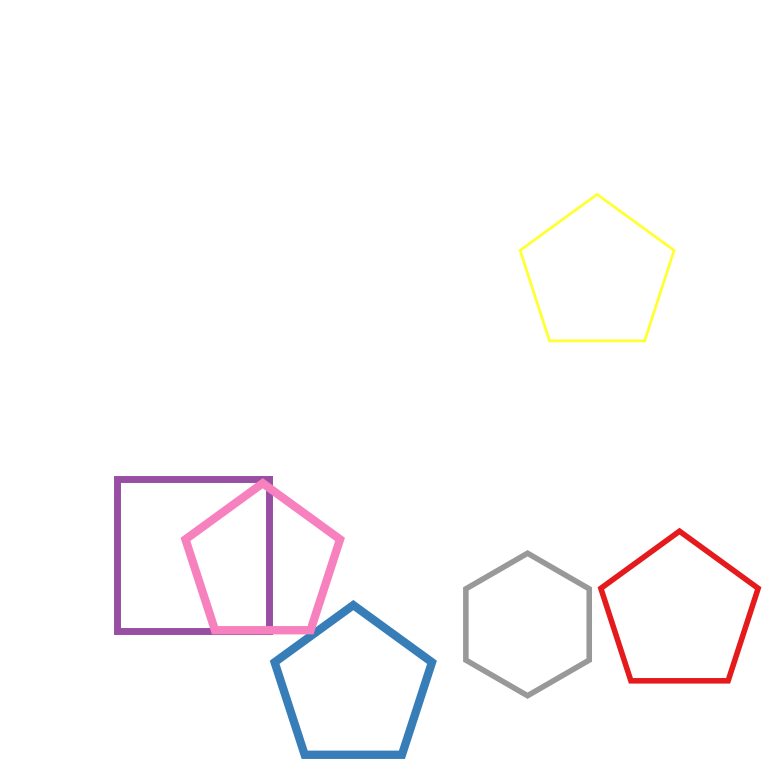[{"shape": "pentagon", "thickness": 2, "radius": 0.54, "center": [0.882, 0.203]}, {"shape": "pentagon", "thickness": 3, "radius": 0.54, "center": [0.459, 0.107]}, {"shape": "square", "thickness": 2.5, "radius": 0.49, "center": [0.251, 0.279]}, {"shape": "pentagon", "thickness": 1, "radius": 0.53, "center": [0.775, 0.642]}, {"shape": "pentagon", "thickness": 3, "radius": 0.53, "center": [0.341, 0.267]}, {"shape": "hexagon", "thickness": 2, "radius": 0.46, "center": [0.685, 0.189]}]